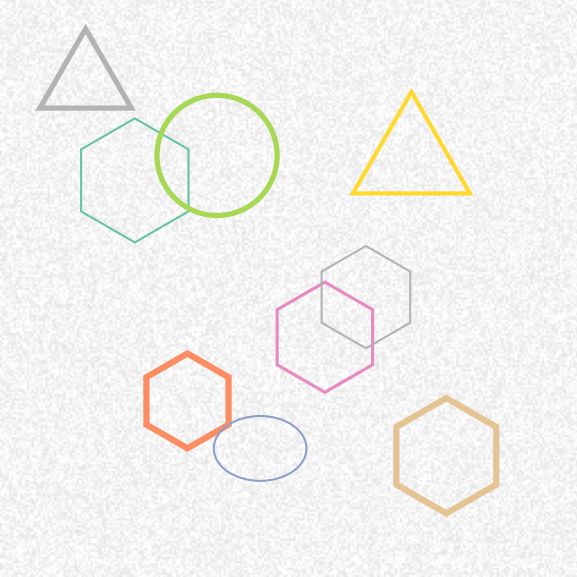[{"shape": "hexagon", "thickness": 1, "radius": 0.54, "center": [0.233, 0.687]}, {"shape": "hexagon", "thickness": 3, "radius": 0.41, "center": [0.325, 0.305]}, {"shape": "oval", "thickness": 1, "radius": 0.4, "center": [0.45, 0.223]}, {"shape": "hexagon", "thickness": 1.5, "radius": 0.48, "center": [0.563, 0.415]}, {"shape": "circle", "thickness": 2.5, "radius": 0.52, "center": [0.376, 0.73]}, {"shape": "triangle", "thickness": 2, "radius": 0.59, "center": [0.712, 0.723]}, {"shape": "hexagon", "thickness": 3, "radius": 0.5, "center": [0.773, 0.21]}, {"shape": "triangle", "thickness": 2.5, "radius": 0.46, "center": [0.148, 0.858]}, {"shape": "hexagon", "thickness": 1, "radius": 0.44, "center": [0.634, 0.485]}]